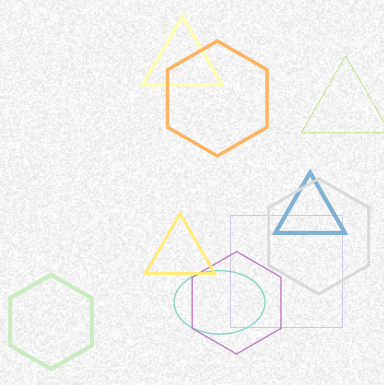[{"shape": "oval", "thickness": 1, "radius": 0.59, "center": [0.57, 0.215]}, {"shape": "triangle", "thickness": 2.5, "radius": 0.59, "center": [0.474, 0.839]}, {"shape": "square", "thickness": 0.5, "radius": 0.73, "center": [0.742, 0.295]}, {"shape": "triangle", "thickness": 3, "radius": 0.52, "center": [0.806, 0.447]}, {"shape": "hexagon", "thickness": 2.5, "radius": 0.75, "center": [0.564, 0.744]}, {"shape": "triangle", "thickness": 0.5, "radius": 0.67, "center": [0.898, 0.722]}, {"shape": "hexagon", "thickness": 2, "radius": 0.75, "center": [0.828, 0.386]}, {"shape": "hexagon", "thickness": 1, "radius": 0.67, "center": [0.614, 0.214]}, {"shape": "hexagon", "thickness": 3, "radius": 0.61, "center": [0.133, 0.164]}, {"shape": "triangle", "thickness": 2, "radius": 0.52, "center": [0.468, 0.341]}]